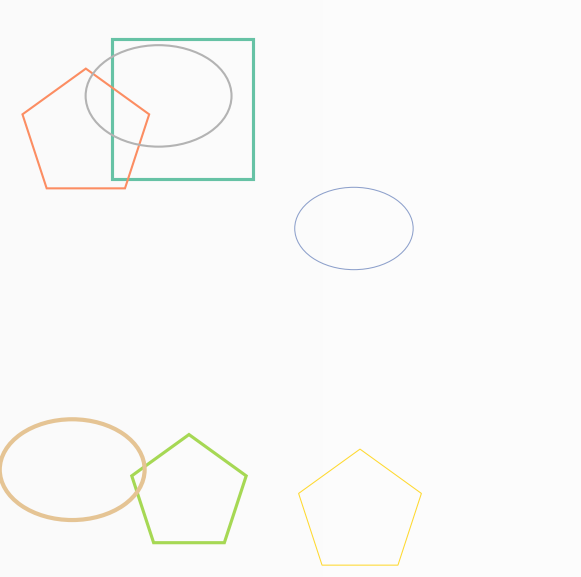[{"shape": "square", "thickness": 1.5, "radius": 0.61, "center": [0.313, 0.811]}, {"shape": "pentagon", "thickness": 1, "radius": 0.57, "center": [0.148, 0.766]}, {"shape": "oval", "thickness": 0.5, "radius": 0.51, "center": [0.609, 0.603]}, {"shape": "pentagon", "thickness": 1.5, "radius": 0.52, "center": [0.325, 0.143]}, {"shape": "pentagon", "thickness": 0.5, "radius": 0.56, "center": [0.619, 0.11]}, {"shape": "oval", "thickness": 2, "radius": 0.62, "center": [0.124, 0.186]}, {"shape": "oval", "thickness": 1, "radius": 0.63, "center": [0.273, 0.833]}]